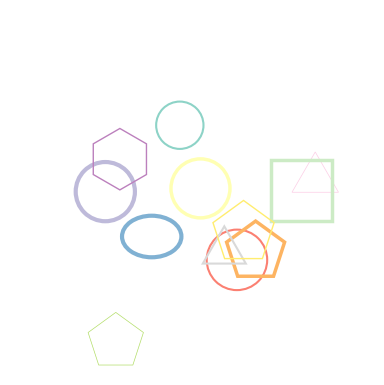[{"shape": "circle", "thickness": 1.5, "radius": 0.31, "center": [0.467, 0.675]}, {"shape": "circle", "thickness": 2.5, "radius": 0.38, "center": [0.521, 0.511]}, {"shape": "circle", "thickness": 3, "radius": 0.38, "center": [0.274, 0.502]}, {"shape": "circle", "thickness": 1.5, "radius": 0.39, "center": [0.615, 0.325]}, {"shape": "oval", "thickness": 3, "radius": 0.39, "center": [0.394, 0.386]}, {"shape": "pentagon", "thickness": 2.5, "radius": 0.4, "center": [0.664, 0.347]}, {"shape": "pentagon", "thickness": 0.5, "radius": 0.38, "center": [0.301, 0.113]}, {"shape": "triangle", "thickness": 0.5, "radius": 0.35, "center": [0.819, 0.536]}, {"shape": "triangle", "thickness": 1.5, "radius": 0.32, "center": [0.583, 0.348]}, {"shape": "hexagon", "thickness": 1, "radius": 0.4, "center": [0.311, 0.587]}, {"shape": "square", "thickness": 2.5, "radius": 0.4, "center": [0.784, 0.506]}, {"shape": "pentagon", "thickness": 1, "radius": 0.42, "center": [0.633, 0.396]}]